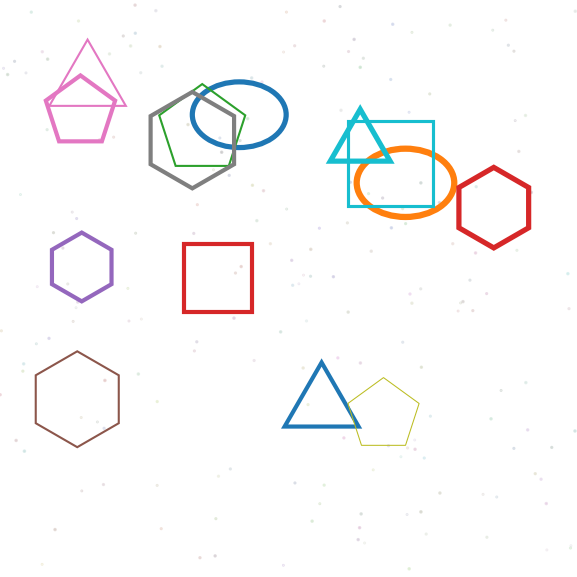[{"shape": "oval", "thickness": 2.5, "radius": 0.41, "center": [0.414, 0.8]}, {"shape": "triangle", "thickness": 2, "radius": 0.37, "center": [0.557, 0.298]}, {"shape": "oval", "thickness": 3, "radius": 0.42, "center": [0.702, 0.683]}, {"shape": "pentagon", "thickness": 1, "radius": 0.39, "center": [0.35, 0.775]}, {"shape": "square", "thickness": 2, "radius": 0.3, "center": [0.378, 0.518]}, {"shape": "hexagon", "thickness": 2.5, "radius": 0.35, "center": [0.855, 0.64]}, {"shape": "hexagon", "thickness": 2, "radius": 0.3, "center": [0.142, 0.537]}, {"shape": "hexagon", "thickness": 1, "radius": 0.41, "center": [0.134, 0.308]}, {"shape": "pentagon", "thickness": 2, "radius": 0.32, "center": [0.139, 0.805]}, {"shape": "triangle", "thickness": 1, "radius": 0.38, "center": [0.152, 0.854]}, {"shape": "hexagon", "thickness": 2, "radius": 0.42, "center": [0.333, 0.756]}, {"shape": "pentagon", "thickness": 0.5, "radius": 0.32, "center": [0.664, 0.28]}, {"shape": "triangle", "thickness": 2.5, "radius": 0.3, "center": [0.624, 0.75]}, {"shape": "square", "thickness": 1.5, "radius": 0.37, "center": [0.676, 0.716]}]